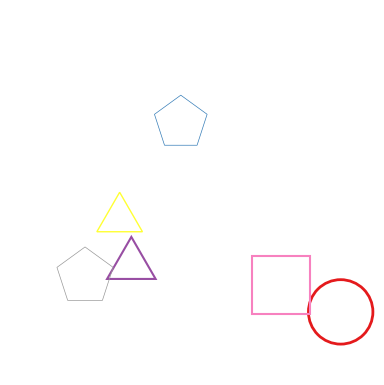[{"shape": "circle", "thickness": 2, "radius": 0.42, "center": [0.885, 0.19]}, {"shape": "pentagon", "thickness": 0.5, "radius": 0.36, "center": [0.47, 0.681]}, {"shape": "triangle", "thickness": 1.5, "radius": 0.36, "center": [0.341, 0.312]}, {"shape": "triangle", "thickness": 1, "radius": 0.34, "center": [0.311, 0.432]}, {"shape": "square", "thickness": 1.5, "radius": 0.38, "center": [0.73, 0.259]}, {"shape": "pentagon", "thickness": 0.5, "radius": 0.38, "center": [0.221, 0.282]}]